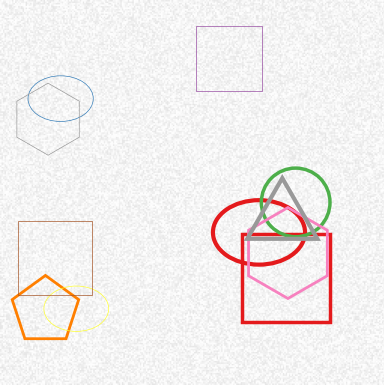[{"shape": "square", "thickness": 2.5, "radius": 0.57, "center": [0.742, 0.278]}, {"shape": "oval", "thickness": 3, "radius": 0.6, "center": [0.673, 0.396]}, {"shape": "oval", "thickness": 0.5, "radius": 0.42, "center": [0.158, 0.744]}, {"shape": "circle", "thickness": 2.5, "radius": 0.45, "center": [0.768, 0.474]}, {"shape": "square", "thickness": 0.5, "radius": 0.42, "center": [0.595, 0.848]}, {"shape": "pentagon", "thickness": 2, "radius": 0.45, "center": [0.118, 0.194]}, {"shape": "oval", "thickness": 0.5, "radius": 0.42, "center": [0.198, 0.198]}, {"shape": "square", "thickness": 0.5, "radius": 0.48, "center": [0.143, 0.33]}, {"shape": "hexagon", "thickness": 2, "radius": 0.59, "center": [0.748, 0.343]}, {"shape": "triangle", "thickness": 3, "radius": 0.53, "center": [0.733, 0.432]}, {"shape": "hexagon", "thickness": 0.5, "radius": 0.47, "center": [0.125, 0.69]}]